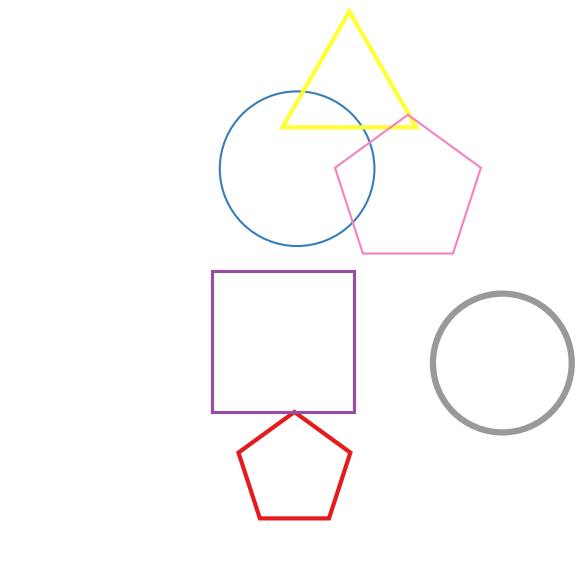[{"shape": "pentagon", "thickness": 2, "radius": 0.51, "center": [0.51, 0.184]}, {"shape": "circle", "thickness": 1, "radius": 0.67, "center": [0.514, 0.707]}, {"shape": "square", "thickness": 1.5, "radius": 0.61, "center": [0.49, 0.408]}, {"shape": "triangle", "thickness": 2, "radius": 0.67, "center": [0.605, 0.846]}, {"shape": "pentagon", "thickness": 1, "radius": 0.66, "center": [0.706, 0.668]}, {"shape": "circle", "thickness": 3, "radius": 0.6, "center": [0.87, 0.371]}]